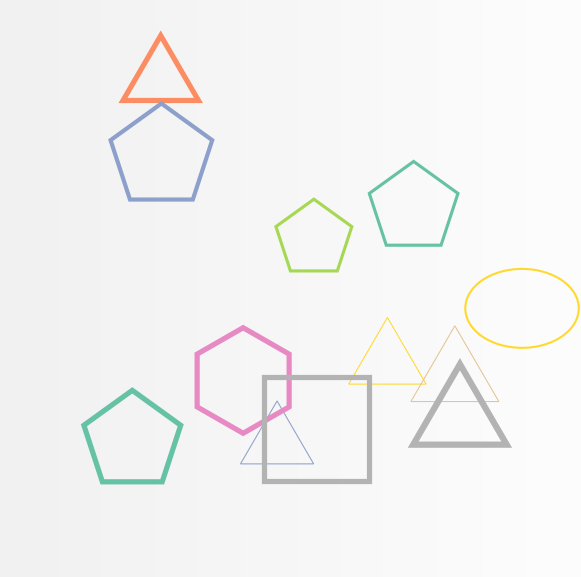[{"shape": "pentagon", "thickness": 2.5, "radius": 0.44, "center": [0.228, 0.236]}, {"shape": "pentagon", "thickness": 1.5, "radius": 0.4, "center": [0.712, 0.639]}, {"shape": "triangle", "thickness": 2.5, "radius": 0.37, "center": [0.277, 0.863]}, {"shape": "pentagon", "thickness": 2, "radius": 0.46, "center": [0.278, 0.728]}, {"shape": "triangle", "thickness": 0.5, "radius": 0.36, "center": [0.477, 0.232]}, {"shape": "hexagon", "thickness": 2.5, "radius": 0.46, "center": [0.418, 0.34]}, {"shape": "pentagon", "thickness": 1.5, "radius": 0.34, "center": [0.54, 0.586]}, {"shape": "oval", "thickness": 1, "radius": 0.49, "center": [0.898, 0.465]}, {"shape": "triangle", "thickness": 0.5, "radius": 0.38, "center": [0.666, 0.372]}, {"shape": "triangle", "thickness": 0.5, "radius": 0.44, "center": [0.783, 0.348]}, {"shape": "square", "thickness": 2.5, "radius": 0.45, "center": [0.544, 0.256]}, {"shape": "triangle", "thickness": 3, "radius": 0.46, "center": [0.791, 0.276]}]